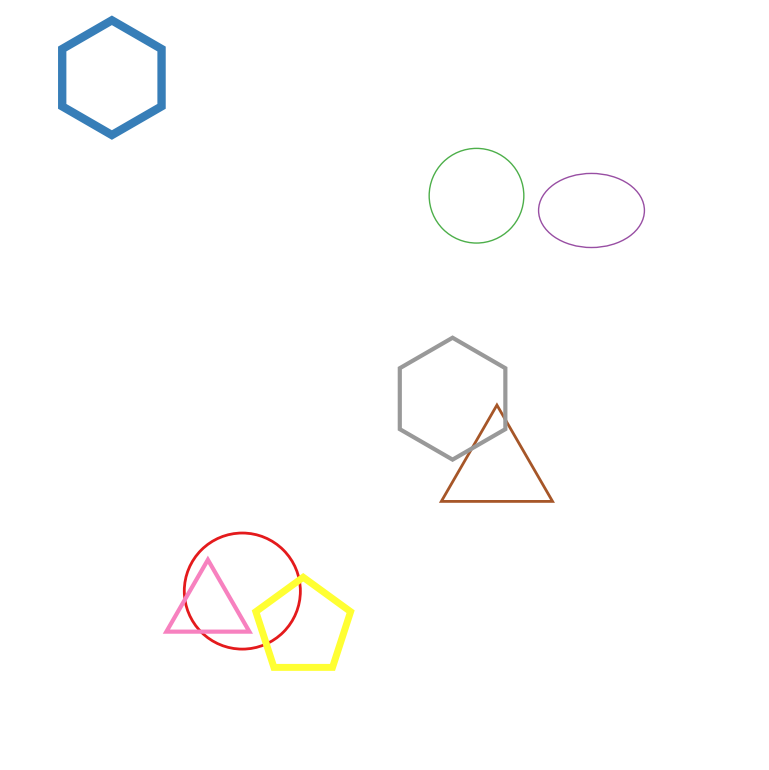[{"shape": "circle", "thickness": 1, "radius": 0.38, "center": [0.315, 0.232]}, {"shape": "hexagon", "thickness": 3, "radius": 0.37, "center": [0.145, 0.899]}, {"shape": "circle", "thickness": 0.5, "radius": 0.31, "center": [0.619, 0.746]}, {"shape": "oval", "thickness": 0.5, "radius": 0.34, "center": [0.768, 0.727]}, {"shape": "pentagon", "thickness": 2.5, "radius": 0.32, "center": [0.394, 0.186]}, {"shape": "triangle", "thickness": 1, "radius": 0.42, "center": [0.645, 0.391]}, {"shape": "triangle", "thickness": 1.5, "radius": 0.31, "center": [0.27, 0.211]}, {"shape": "hexagon", "thickness": 1.5, "radius": 0.4, "center": [0.588, 0.482]}]